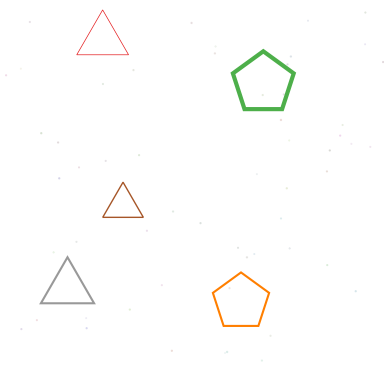[{"shape": "triangle", "thickness": 0.5, "radius": 0.39, "center": [0.267, 0.897]}, {"shape": "pentagon", "thickness": 3, "radius": 0.42, "center": [0.684, 0.784]}, {"shape": "pentagon", "thickness": 1.5, "radius": 0.38, "center": [0.626, 0.216]}, {"shape": "triangle", "thickness": 1, "radius": 0.3, "center": [0.32, 0.466]}, {"shape": "triangle", "thickness": 1.5, "radius": 0.4, "center": [0.175, 0.252]}]